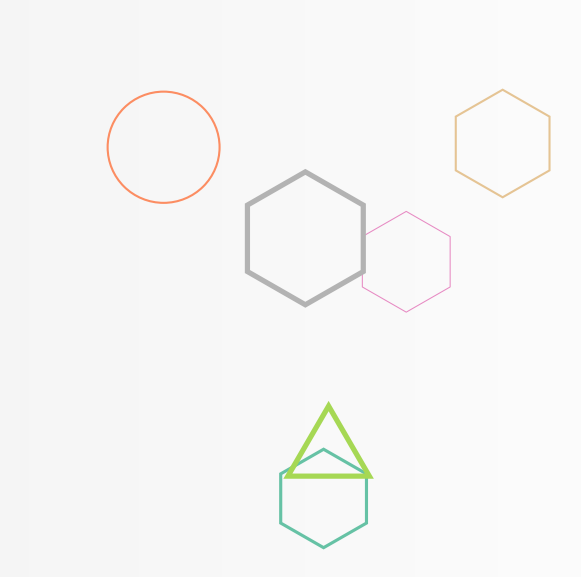[{"shape": "hexagon", "thickness": 1.5, "radius": 0.43, "center": [0.557, 0.136]}, {"shape": "circle", "thickness": 1, "radius": 0.48, "center": [0.281, 0.744]}, {"shape": "hexagon", "thickness": 0.5, "radius": 0.44, "center": [0.699, 0.546]}, {"shape": "triangle", "thickness": 2.5, "radius": 0.4, "center": [0.565, 0.215]}, {"shape": "hexagon", "thickness": 1, "radius": 0.47, "center": [0.865, 0.751]}, {"shape": "hexagon", "thickness": 2.5, "radius": 0.58, "center": [0.525, 0.586]}]